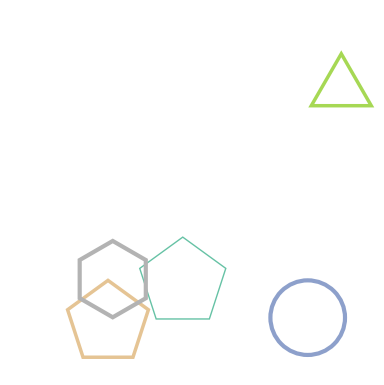[{"shape": "pentagon", "thickness": 1, "radius": 0.59, "center": [0.475, 0.267]}, {"shape": "circle", "thickness": 3, "radius": 0.48, "center": [0.799, 0.175]}, {"shape": "triangle", "thickness": 2.5, "radius": 0.45, "center": [0.886, 0.77]}, {"shape": "pentagon", "thickness": 2.5, "radius": 0.55, "center": [0.281, 0.161]}, {"shape": "hexagon", "thickness": 3, "radius": 0.5, "center": [0.293, 0.275]}]